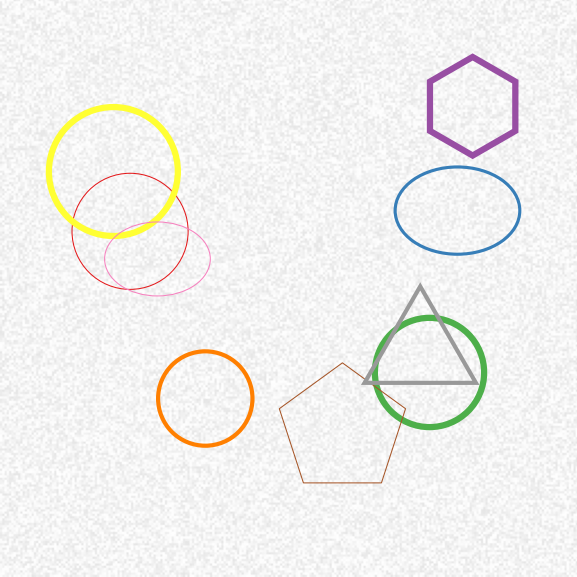[{"shape": "circle", "thickness": 0.5, "radius": 0.5, "center": [0.225, 0.599]}, {"shape": "oval", "thickness": 1.5, "radius": 0.54, "center": [0.792, 0.634]}, {"shape": "circle", "thickness": 3, "radius": 0.47, "center": [0.744, 0.354]}, {"shape": "hexagon", "thickness": 3, "radius": 0.43, "center": [0.818, 0.815]}, {"shape": "circle", "thickness": 2, "radius": 0.41, "center": [0.355, 0.309]}, {"shape": "circle", "thickness": 3, "radius": 0.56, "center": [0.196, 0.702]}, {"shape": "pentagon", "thickness": 0.5, "radius": 0.57, "center": [0.593, 0.256]}, {"shape": "oval", "thickness": 0.5, "radius": 0.46, "center": [0.273, 0.551]}, {"shape": "triangle", "thickness": 2, "radius": 0.56, "center": [0.728, 0.392]}]